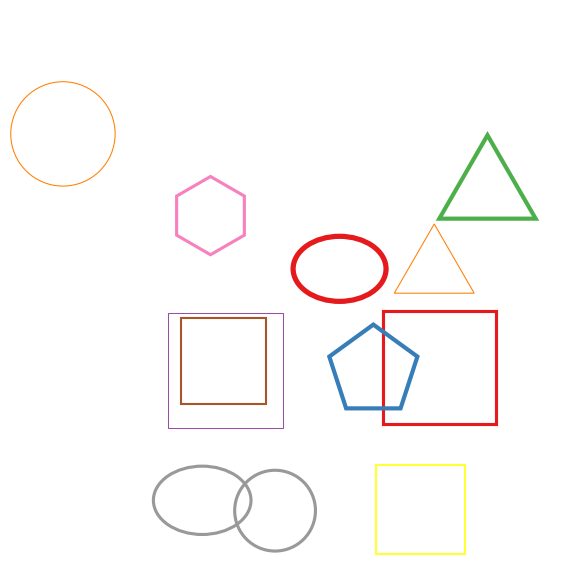[{"shape": "oval", "thickness": 2.5, "radius": 0.4, "center": [0.588, 0.534]}, {"shape": "square", "thickness": 1.5, "radius": 0.49, "center": [0.762, 0.363]}, {"shape": "pentagon", "thickness": 2, "radius": 0.4, "center": [0.646, 0.357]}, {"shape": "triangle", "thickness": 2, "radius": 0.48, "center": [0.844, 0.669]}, {"shape": "square", "thickness": 0.5, "radius": 0.5, "center": [0.39, 0.357]}, {"shape": "triangle", "thickness": 0.5, "radius": 0.4, "center": [0.752, 0.531]}, {"shape": "circle", "thickness": 0.5, "radius": 0.45, "center": [0.109, 0.767]}, {"shape": "square", "thickness": 1, "radius": 0.38, "center": [0.728, 0.117]}, {"shape": "square", "thickness": 1, "radius": 0.37, "center": [0.387, 0.374]}, {"shape": "hexagon", "thickness": 1.5, "radius": 0.34, "center": [0.364, 0.626]}, {"shape": "oval", "thickness": 1.5, "radius": 0.42, "center": [0.35, 0.133]}, {"shape": "circle", "thickness": 1.5, "radius": 0.35, "center": [0.476, 0.115]}]